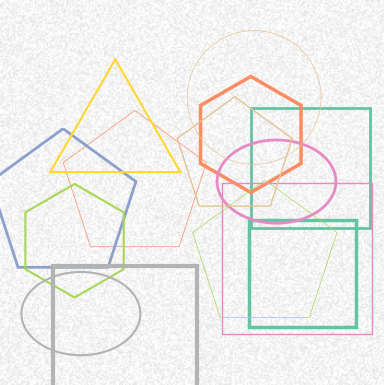[{"shape": "square", "thickness": 2, "radius": 0.78, "center": [0.807, 0.564]}, {"shape": "square", "thickness": 2.5, "radius": 0.7, "center": [0.786, 0.289]}, {"shape": "pentagon", "thickness": 0.5, "radius": 0.98, "center": [0.35, 0.517]}, {"shape": "hexagon", "thickness": 2.5, "radius": 0.75, "center": [0.651, 0.651]}, {"shape": "pentagon", "thickness": 2, "radius": 1.0, "center": [0.164, 0.467]}, {"shape": "oval", "thickness": 2, "radius": 0.77, "center": [0.718, 0.528]}, {"shape": "square", "thickness": 1, "radius": 0.98, "center": [0.771, 0.328]}, {"shape": "pentagon", "thickness": 0.5, "radius": 0.99, "center": [0.688, 0.335]}, {"shape": "hexagon", "thickness": 1.5, "radius": 0.74, "center": [0.194, 0.375]}, {"shape": "triangle", "thickness": 1.5, "radius": 0.98, "center": [0.299, 0.651]}, {"shape": "pentagon", "thickness": 1, "radius": 0.79, "center": [0.61, 0.592]}, {"shape": "circle", "thickness": 0.5, "radius": 0.87, "center": [0.66, 0.747]}, {"shape": "oval", "thickness": 1.5, "radius": 0.77, "center": [0.21, 0.185]}, {"shape": "square", "thickness": 3, "radius": 0.94, "center": [0.324, 0.123]}]